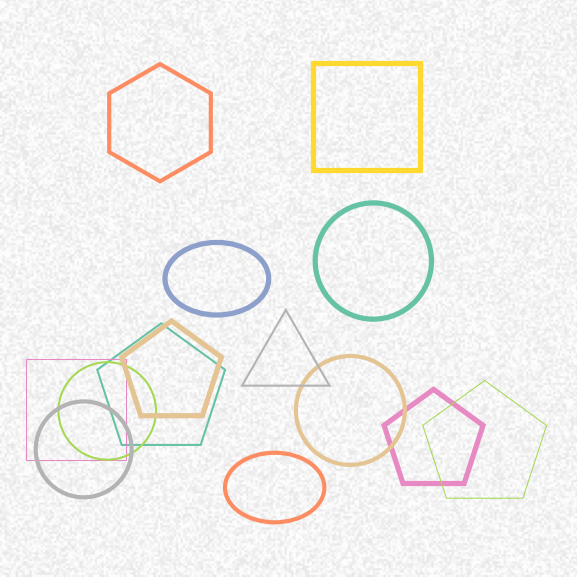[{"shape": "circle", "thickness": 2.5, "radius": 0.5, "center": [0.646, 0.547]}, {"shape": "pentagon", "thickness": 1, "radius": 0.58, "center": [0.279, 0.323]}, {"shape": "hexagon", "thickness": 2, "radius": 0.51, "center": [0.277, 0.787]}, {"shape": "oval", "thickness": 2, "radius": 0.43, "center": [0.476, 0.155]}, {"shape": "oval", "thickness": 2.5, "radius": 0.45, "center": [0.376, 0.517]}, {"shape": "square", "thickness": 0.5, "radius": 0.43, "center": [0.132, 0.29]}, {"shape": "pentagon", "thickness": 2.5, "radius": 0.45, "center": [0.751, 0.235]}, {"shape": "pentagon", "thickness": 0.5, "radius": 0.56, "center": [0.839, 0.228]}, {"shape": "circle", "thickness": 1, "radius": 0.42, "center": [0.186, 0.288]}, {"shape": "square", "thickness": 2.5, "radius": 0.46, "center": [0.635, 0.797]}, {"shape": "circle", "thickness": 2, "radius": 0.47, "center": [0.607, 0.288]}, {"shape": "pentagon", "thickness": 2.5, "radius": 0.45, "center": [0.297, 0.353]}, {"shape": "triangle", "thickness": 1, "radius": 0.44, "center": [0.495, 0.375]}, {"shape": "circle", "thickness": 2, "radius": 0.42, "center": [0.145, 0.221]}]